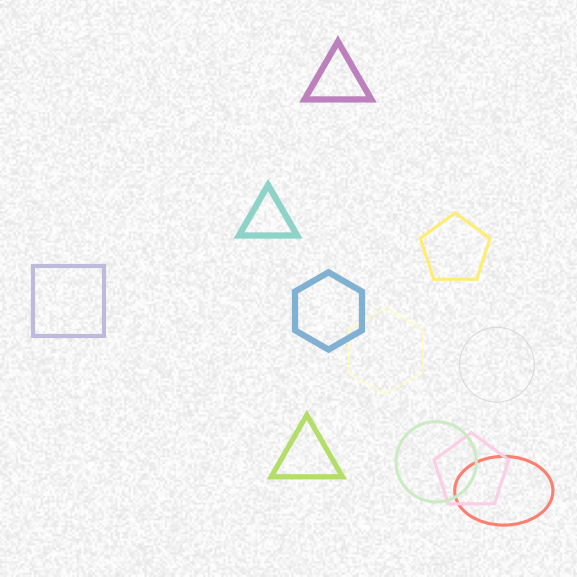[{"shape": "triangle", "thickness": 3, "radius": 0.29, "center": [0.464, 0.62]}, {"shape": "hexagon", "thickness": 0.5, "radius": 0.37, "center": [0.668, 0.392]}, {"shape": "square", "thickness": 2, "radius": 0.31, "center": [0.118, 0.478]}, {"shape": "oval", "thickness": 1.5, "radius": 0.43, "center": [0.872, 0.149]}, {"shape": "hexagon", "thickness": 3, "radius": 0.33, "center": [0.569, 0.461]}, {"shape": "triangle", "thickness": 2.5, "radius": 0.36, "center": [0.531, 0.209]}, {"shape": "pentagon", "thickness": 1.5, "radius": 0.34, "center": [0.816, 0.182]}, {"shape": "circle", "thickness": 0.5, "radius": 0.32, "center": [0.86, 0.368]}, {"shape": "triangle", "thickness": 3, "radius": 0.33, "center": [0.585, 0.86]}, {"shape": "circle", "thickness": 1.5, "radius": 0.35, "center": [0.755, 0.2]}, {"shape": "pentagon", "thickness": 1.5, "radius": 0.32, "center": [0.788, 0.567]}]